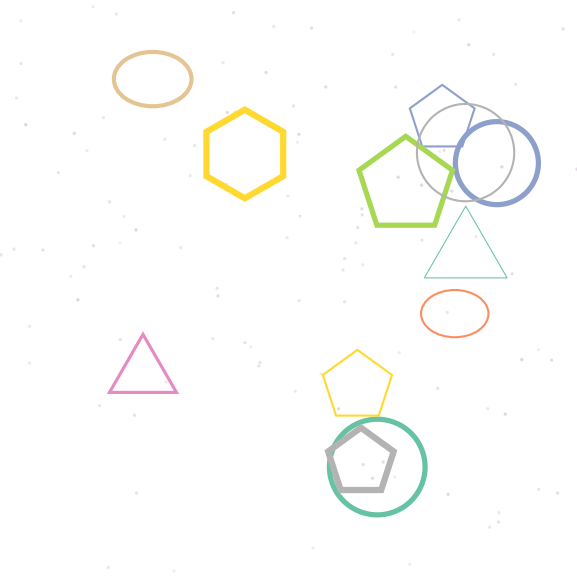[{"shape": "triangle", "thickness": 0.5, "radius": 0.41, "center": [0.806, 0.559]}, {"shape": "circle", "thickness": 2.5, "radius": 0.41, "center": [0.653, 0.19]}, {"shape": "oval", "thickness": 1, "radius": 0.29, "center": [0.787, 0.456]}, {"shape": "pentagon", "thickness": 1, "radius": 0.29, "center": [0.766, 0.793]}, {"shape": "circle", "thickness": 2.5, "radius": 0.36, "center": [0.86, 0.717]}, {"shape": "triangle", "thickness": 1.5, "radius": 0.33, "center": [0.248, 0.353]}, {"shape": "pentagon", "thickness": 2.5, "radius": 0.43, "center": [0.703, 0.678]}, {"shape": "pentagon", "thickness": 1, "radius": 0.31, "center": [0.619, 0.33]}, {"shape": "hexagon", "thickness": 3, "radius": 0.38, "center": [0.424, 0.732]}, {"shape": "oval", "thickness": 2, "radius": 0.34, "center": [0.264, 0.862]}, {"shape": "circle", "thickness": 1, "radius": 0.42, "center": [0.806, 0.735]}, {"shape": "pentagon", "thickness": 3, "radius": 0.3, "center": [0.625, 0.199]}]